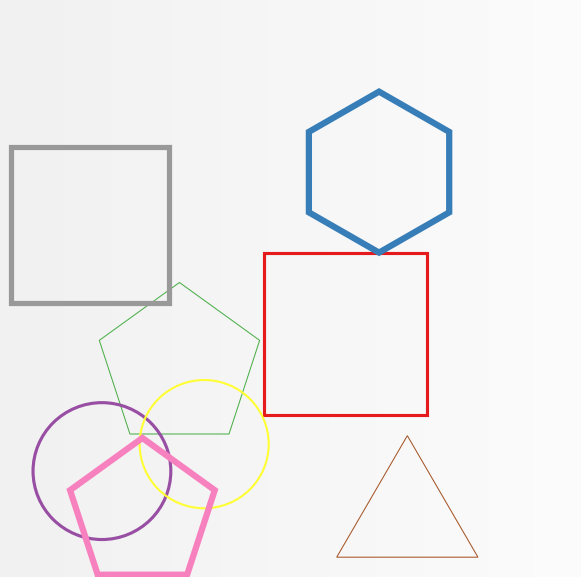[{"shape": "square", "thickness": 1.5, "radius": 0.7, "center": [0.595, 0.421]}, {"shape": "hexagon", "thickness": 3, "radius": 0.7, "center": [0.652, 0.701]}, {"shape": "pentagon", "thickness": 0.5, "radius": 0.73, "center": [0.309, 0.365]}, {"shape": "circle", "thickness": 1.5, "radius": 0.59, "center": [0.175, 0.183]}, {"shape": "circle", "thickness": 1, "radius": 0.56, "center": [0.351, 0.23]}, {"shape": "triangle", "thickness": 0.5, "radius": 0.7, "center": [0.701, 0.104]}, {"shape": "pentagon", "thickness": 3, "radius": 0.65, "center": [0.245, 0.11]}, {"shape": "square", "thickness": 2.5, "radius": 0.68, "center": [0.155, 0.61]}]